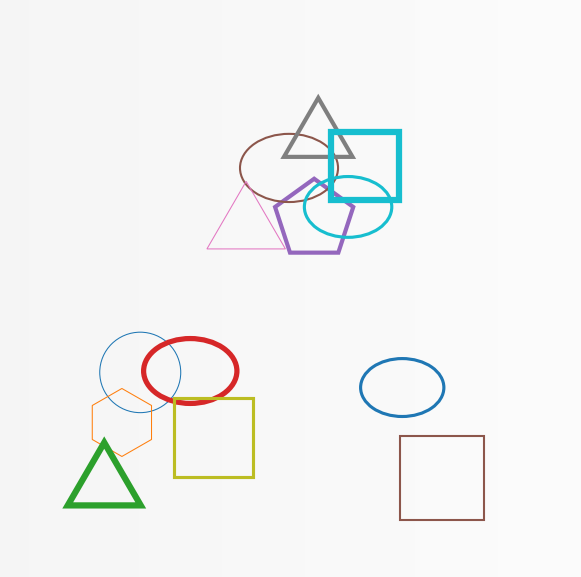[{"shape": "oval", "thickness": 1.5, "radius": 0.36, "center": [0.692, 0.328]}, {"shape": "circle", "thickness": 0.5, "radius": 0.35, "center": [0.241, 0.354]}, {"shape": "hexagon", "thickness": 0.5, "radius": 0.29, "center": [0.21, 0.268]}, {"shape": "triangle", "thickness": 3, "radius": 0.36, "center": [0.179, 0.16]}, {"shape": "oval", "thickness": 2.5, "radius": 0.4, "center": [0.327, 0.357]}, {"shape": "pentagon", "thickness": 2, "radius": 0.35, "center": [0.541, 0.619]}, {"shape": "square", "thickness": 1, "radius": 0.36, "center": [0.761, 0.172]}, {"shape": "oval", "thickness": 1, "radius": 0.42, "center": [0.497, 0.708]}, {"shape": "triangle", "thickness": 0.5, "radius": 0.39, "center": [0.424, 0.607]}, {"shape": "triangle", "thickness": 2, "radius": 0.34, "center": [0.548, 0.762]}, {"shape": "square", "thickness": 1.5, "radius": 0.34, "center": [0.367, 0.242]}, {"shape": "oval", "thickness": 1.5, "radius": 0.38, "center": [0.599, 0.641]}, {"shape": "square", "thickness": 3, "radius": 0.29, "center": [0.628, 0.712]}]